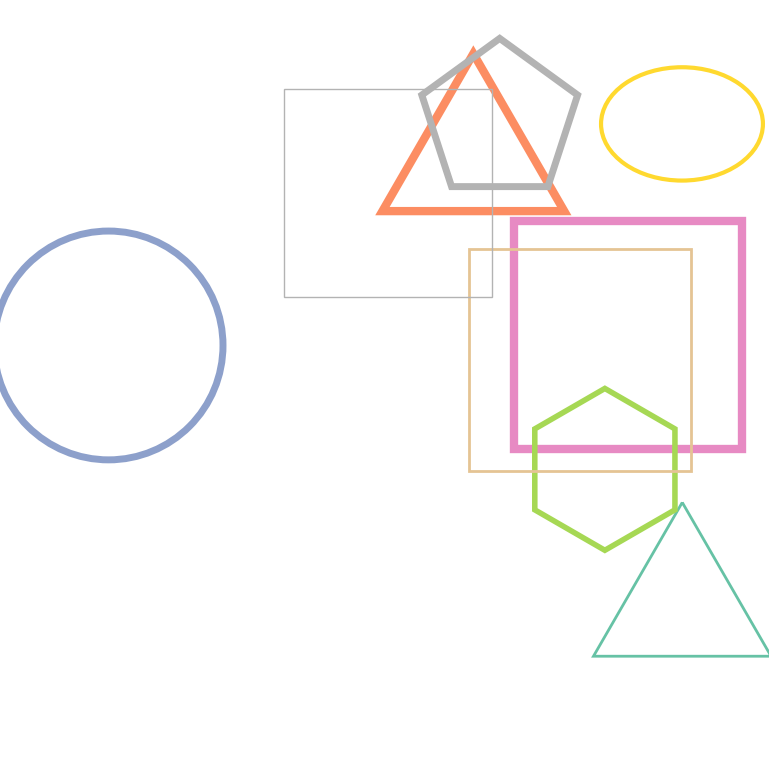[{"shape": "triangle", "thickness": 1, "radius": 0.67, "center": [0.886, 0.214]}, {"shape": "triangle", "thickness": 3, "radius": 0.68, "center": [0.615, 0.794]}, {"shape": "circle", "thickness": 2.5, "radius": 0.74, "center": [0.141, 0.551]}, {"shape": "square", "thickness": 3, "radius": 0.74, "center": [0.816, 0.565]}, {"shape": "hexagon", "thickness": 2, "radius": 0.53, "center": [0.786, 0.39]}, {"shape": "oval", "thickness": 1.5, "radius": 0.53, "center": [0.886, 0.839]}, {"shape": "square", "thickness": 1, "radius": 0.72, "center": [0.753, 0.533]}, {"shape": "square", "thickness": 0.5, "radius": 0.67, "center": [0.504, 0.75]}, {"shape": "pentagon", "thickness": 2.5, "radius": 0.53, "center": [0.649, 0.844]}]